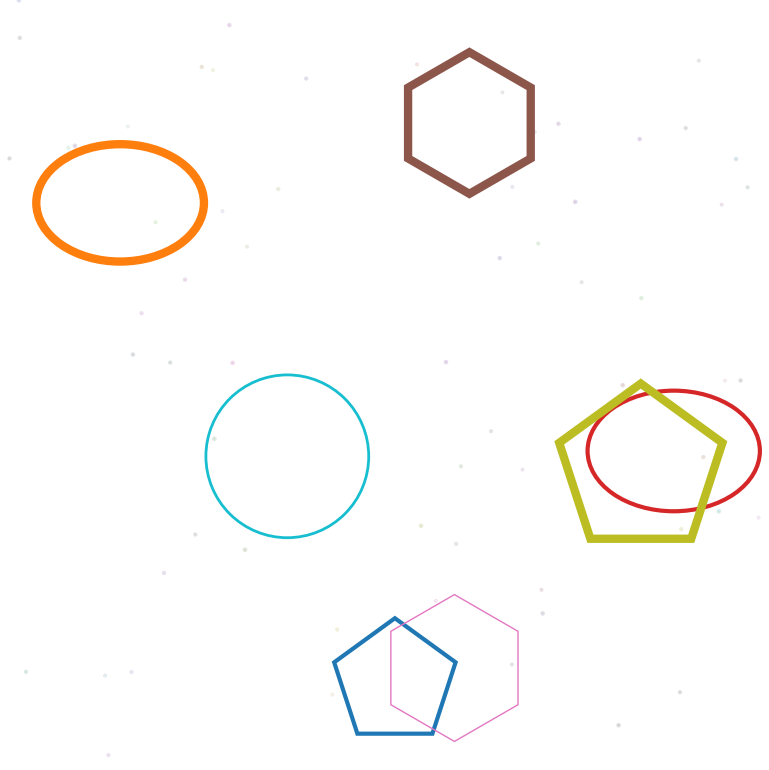[{"shape": "pentagon", "thickness": 1.5, "radius": 0.41, "center": [0.513, 0.114]}, {"shape": "oval", "thickness": 3, "radius": 0.54, "center": [0.156, 0.737]}, {"shape": "oval", "thickness": 1.5, "radius": 0.56, "center": [0.875, 0.414]}, {"shape": "hexagon", "thickness": 3, "radius": 0.46, "center": [0.61, 0.84]}, {"shape": "hexagon", "thickness": 0.5, "radius": 0.48, "center": [0.59, 0.132]}, {"shape": "pentagon", "thickness": 3, "radius": 0.56, "center": [0.832, 0.39]}, {"shape": "circle", "thickness": 1, "radius": 0.53, "center": [0.373, 0.407]}]